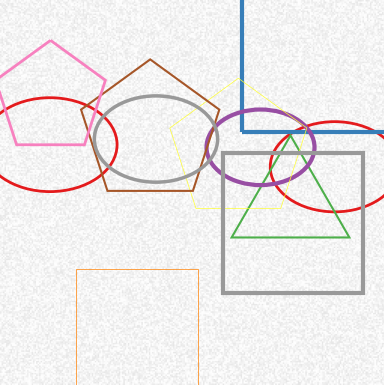[{"shape": "oval", "thickness": 2, "radius": 0.87, "center": [0.13, 0.624]}, {"shape": "oval", "thickness": 2, "radius": 0.84, "center": [0.869, 0.567]}, {"shape": "square", "thickness": 3, "radius": 0.94, "center": [0.816, 0.843]}, {"shape": "triangle", "thickness": 1.5, "radius": 0.88, "center": [0.755, 0.471]}, {"shape": "oval", "thickness": 3, "radius": 0.7, "center": [0.677, 0.617]}, {"shape": "square", "thickness": 0.5, "radius": 0.79, "center": [0.355, 0.144]}, {"shape": "pentagon", "thickness": 0.5, "radius": 0.94, "center": [0.619, 0.61]}, {"shape": "pentagon", "thickness": 1.5, "radius": 0.94, "center": [0.39, 0.657]}, {"shape": "pentagon", "thickness": 2, "radius": 0.75, "center": [0.131, 0.745]}, {"shape": "oval", "thickness": 2.5, "radius": 0.8, "center": [0.405, 0.639]}, {"shape": "square", "thickness": 3, "radius": 0.91, "center": [0.761, 0.421]}]